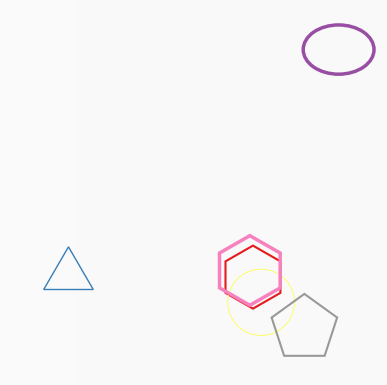[{"shape": "hexagon", "thickness": 1.5, "radius": 0.41, "center": [0.653, 0.28]}, {"shape": "triangle", "thickness": 1, "radius": 0.37, "center": [0.177, 0.285]}, {"shape": "oval", "thickness": 2.5, "radius": 0.46, "center": [0.874, 0.871]}, {"shape": "circle", "thickness": 0.5, "radius": 0.43, "center": [0.674, 0.215]}, {"shape": "hexagon", "thickness": 2.5, "radius": 0.45, "center": [0.645, 0.298]}, {"shape": "pentagon", "thickness": 1.5, "radius": 0.44, "center": [0.786, 0.148]}]